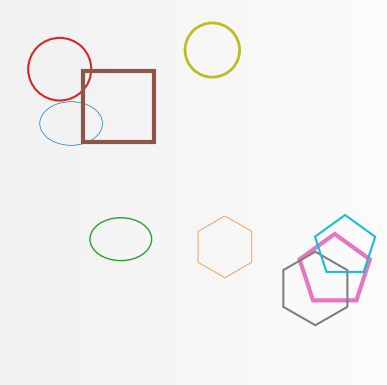[{"shape": "oval", "thickness": 0.5, "radius": 0.4, "center": [0.184, 0.679]}, {"shape": "hexagon", "thickness": 0.5, "radius": 0.4, "center": [0.58, 0.359]}, {"shape": "oval", "thickness": 1, "radius": 0.4, "center": [0.312, 0.379]}, {"shape": "circle", "thickness": 1.5, "radius": 0.41, "center": [0.154, 0.82]}, {"shape": "square", "thickness": 3, "radius": 0.46, "center": [0.306, 0.723]}, {"shape": "pentagon", "thickness": 3, "radius": 0.48, "center": [0.864, 0.297]}, {"shape": "hexagon", "thickness": 1.5, "radius": 0.48, "center": [0.814, 0.251]}, {"shape": "circle", "thickness": 2, "radius": 0.35, "center": [0.548, 0.87]}, {"shape": "pentagon", "thickness": 1.5, "radius": 0.41, "center": [0.891, 0.36]}]